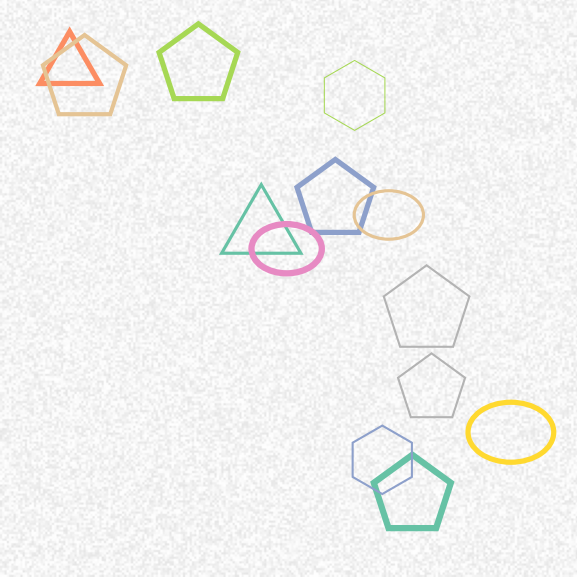[{"shape": "pentagon", "thickness": 3, "radius": 0.35, "center": [0.714, 0.141]}, {"shape": "triangle", "thickness": 1.5, "radius": 0.4, "center": [0.452, 0.6]}, {"shape": "triangle", "thickness": 2.5, "radius": 0.3, "center": [0.121, 0.885]}, {"shape": "hexagon", "thickness": 1, "radius": 0.3, "center": [0.662, 0.203]}, {"shape": "pentagon", "thickness": 2.5, "radius": 0.35, "center": [0.581, 0.653]}, {"shape": "oval", "thickness": 3, "radius": 0.3, "center": [0.496, 0.568]}, {"shape": "hexagon", "thickness": 0.5, "radius": 0.3, "center": [0.614, 0.834]}, {"shape": "pentagon", "thickness": 2.5, "radius": 0.36, "center": [0.344, 0.886]}, {"shape": "oval", "thickness": 2.5, "radius": 0.37, "center": [0.885, 0.251]}, {"shape": "oval", "thickness": 1.5, "radius": 0.3, "center": [0.673, 0.627]}, {"shape": "pentagon", "thickness": 2, "radius": 0.38, "center": [0.146, 0.863]}, {"shape": "pentagon", "thickness": 1, "radius": 0.39, "center": [0.739, 0.462]}, {"shape": "pentagon", "thickness": 1, "radius": 0.31, "center": [0.747, 0.326]}]